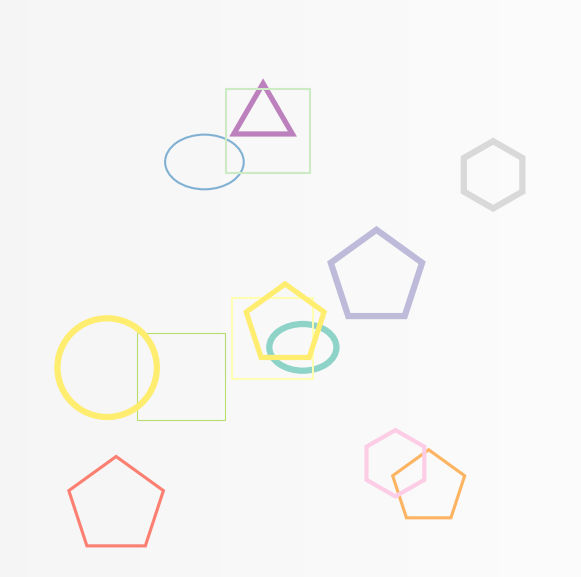[{"shape": "oval", "thickness": 3, "radius": 0.29, "center": [0.521, 0.398]}, {"shape": "square", "thickness": 1, "radius": 0.35, "center": [0.469, 0.413]}, {"shape": "pentagon", "thickness": 3, "radius": 0.41, "center": [0.648, 0.519]}, {"shape": "pentagon", "thickness": 1.5, "radius": 0.43, "center": [0.2, 0.123]}, {"shape": "oval", "thickness": 1, "radius": 0.34, "center": [0.352, 0.719]}, {"shape": "pentagon", "thickness": 1.5, "radius": 0.33, "center": [0.738, 0.155]}, {"shape": "square", "thickness": 0.5, "radius": 0.38, "center": [0.311, 0.347]}, {"shape": "hexagon", "thickness": 2, "radius": 0.29, "center": [0.68, 0.197]}, {"shape": "hexagon", "thickness": 3, "radius": 0.29, "center": [0.848, 0.696]}, {"shape": "triangle", "thickness": 2.5, "radius": 0.29, "center": [0.453, 0.796]}, {"shape": "square", "thickness": 1, "radius": 0.36, "center": [0.461, 0.772]}, {"shape": "circle", "thickness": 3, "radius": 0.43, "center": [0.184, 0.362]}, {"shape": "pentagon", "thickness": 2.5, "radius": 0.35, "center": [0.491, 0.437]}]